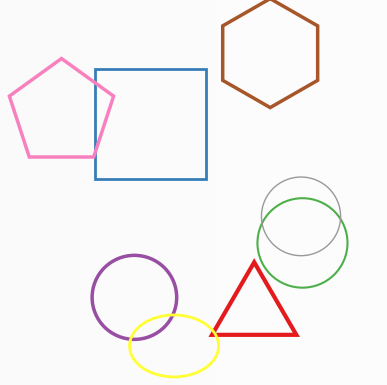[{"shape": "triangle", "thickness": 3, "radius": 0.63, "center": [0.656, 0.193]}, {"shape": "square", "thickness": 2, "radius": 0.72, "center": [0.388, 0.678]}, {"shape": "circle", "thickness": 1.5, "radius": 0.58, "center": [0.781, 0.369]}, {"shape": "circle", "thickness": 2.5, "radius": 0.55, "center": [0.347, 0.228]}, {"shape": "oval", "thickness": 2, "radius": 0.57, "center": [0.449, 0.101]}, {"shape": "hexagon", "thickness": 2.5, "radius": 0.71, "center": [0.697, 0.862]}, {"shape": "pentagon", "thickness": 2.5, "radius": 0.71, "center": [0.159, 0.707]}, {"shape": "circle", "thickness": 1, "radius": 0.51, "center": [0.777, 0.438]}]